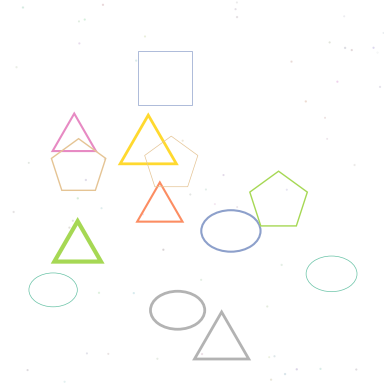[{"shape": "oval", "thickness": 0.5, "radius": 0.31, "center": [0.138, 0.247]}, {"shape": "oval", "thickness": 0.5, "radius": 0.33, "center": [0.861, 0.289]}, {"shape": "triangle", "thickness": 1.5, "radius": 0.34, "center": [0.415, 0.458]}, {"shape": "square", "thickness": 0.5, "radius": 0.35, "center": [0.428, 0.797]}, {"shape": "oval", "thickness": 1.5, "radius": 0.38, "center": [0.6, 0.4]}, {"shape": "triangle", "thickness": 1.5, "radius": 0.32, "center": [0.193, 0.64]}, {"shape": "pentagon", "thickness": 1, "radius": 0.39, "center": [0.724, 0.477]}, {"shape": "triangle", "thickness": 3, "radius": 0.35, "center": [0.202, 0.356]}, {"shape": "triangle", "thickness": 2, "radius": 0.42, "center": [0.385, 0.617]}, {"shape": "pentagon", "thickness": 0.5, "radius": 0.36, "center": [0.445, 0.574]}, {"shape": "pentagon", "thickness": 1, "radius": 0.37, "center": [0.204, 0.566]}, {"shape": "oval", "thickness": 2, "radius": 0.35, "center": [0.461, 0.194]}, {"shape": "triangle", "thickness": 2, "radius": 0.41, "center": [0.576, 0.108]}]